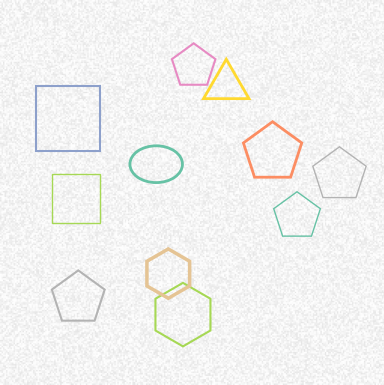[{"shape": "oval", "thickness": 2, "radius": 0.34, "center": [0.406, 0.574]}, {"shape": "pentagon", "thickness": 1, "radius": 0.32, "center": [0.772, 0.438]}, {"shape": "pentagon", "thickness": 2, "radius": 0.4, "center": [0.708, 0.604]}, {"shape": "square", "thickness": 1.5, "radius": 0.42, "center": [0.178, 0.692]}, {"shape": "pentagon", "thickness": 1.5, "radius": 0.3, "center": [0.503, 0.828]}, {"shape": "square", "thickness": 1, "radius": 0.32, "center": [0.197, 0.484]}, {"shape": "hexagon", "thickness": 1.5, "radius": 0.41, "center": [0.475, 0.183]}, {"shape": "triangle", "thickness": 2, "radius": 0.34, "center": [0.588, 0.778]}, {"shape": "hexagon", "thickness": 2.5, "radius": 0.32, "center": [0.437, 0.289]}, {"shape": "pentagon", "thickness": 1.5, "radius": 0.36, "center": [0.203, 0.225]}, {"shape": "pentagon", "thickness": 1, "radius": 0.36, "center": [0.882, 0.546]}]